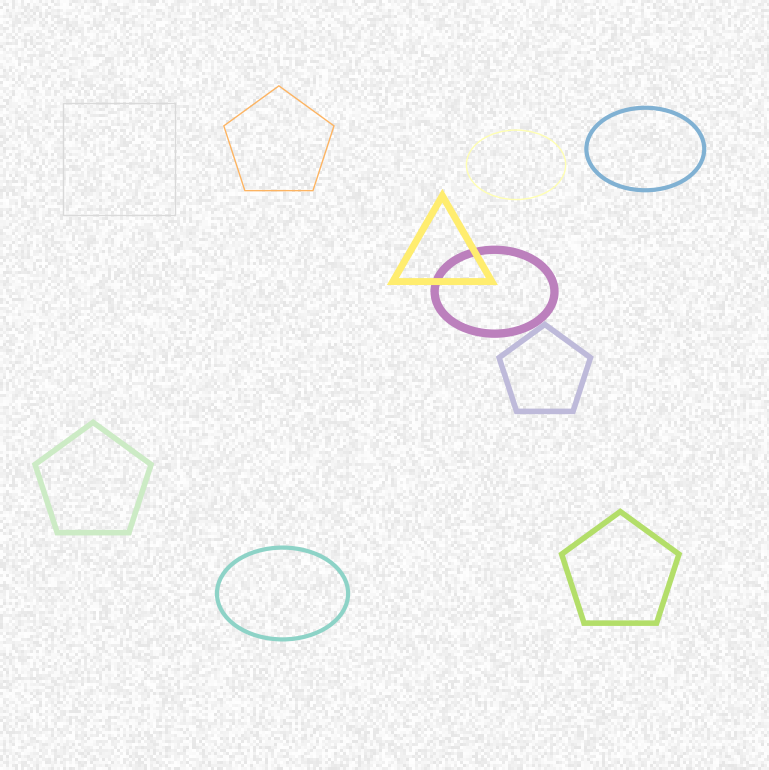[{"shape": "oval", "thickness": 1.5, "radius": 0.43, "center": [0.367, 0.229]}, {"shape": "oval", "thickness": 0.5, "radius": 0.32, "center": [0.67, 0.786]}, {"shape": "pentagon", "thickness": 2, "radius": 0.31, "center": [0.708, 0.516]}, {"shape": "oval", "thickness": 1.5, "radius": 0.38, "center": [0.838, 0.806]}, {"shape": "pentagon", "thickness": 0.5, "radius": 0.38, "center": [0.362, 0.813]}, {"shape": "pentagon", "thickness": 2, "radius": 0.4, "center": [0.806, 0.256]}, {"shape": "square", "thickness": 0.5, "radius": 0.36, "center": [0.155, 0.793]}, {"shape": "oval", "thickness": 3, "radius": 0.39, "center": [0.642, 0.621]}, {"shape": "pentagon", "thickness": 2, "radius": 0.4, "center": [0.121, 0.372]}, {"shape": "triangle", "thickness": 2.5, "radius": 0.37, "center": [0.574, 0.671]}]